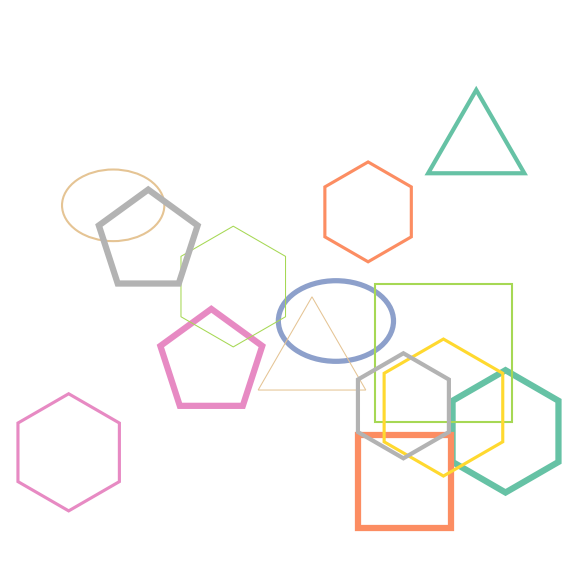[{"shape": "triangle", "thickness": 2, "radius": 0.48, "center": [0.825, 0.747]}, {"shape": "hexagon", "thickness": 3, "radius": 0.53, "center": [0.875, 0.252]}, {"shape": "square", "thickness": 3, "radius": 0.41, "center": [0.701, 0.165]}, {"shape": "hexagon", "thickness": 1.5, "radius": 0.43, "center": [0.637, 0.632]}, {"shape": "oval", "thickness": 2.5, "radius": 0.5, "center": [0.582, 0.443]}, {"shape": "pentagon", "thickness": 3, "radius": 0.46, "center": [0.366, 0.371]}, {"shape": "hexagon", "thickness": 1.5, "radius": 0.51, "center": [0.119, 0.216]}, {"shape": "square", "thickness": 1, "radius": 0.59, "center": [0.769, 0.388]}, {"shape": "hexagon", "thickness": 0.5, "radius": 0.52, "center": [0.404, 0.503]}, {"shape": "hexagon", "thickness": 1.5, "radius": 0.59, "center": [0.768, 0.293]}, {"shape": "triangle", "thickness": 0.5, "radius": 0.54, "center": [0.54, 0.378]}, {"shape": "oval", "thickness": 1, "radius": 0.44, "center": [0.196, 0.644]}, {"shape": "hexagon", "thickness": 2, "radius": 0.45, "center": [0.699, 0.296]}, {"shape": "pentagon", "thickness": 3, "radius": 0.45, "center": [0.257, 0.581]}]